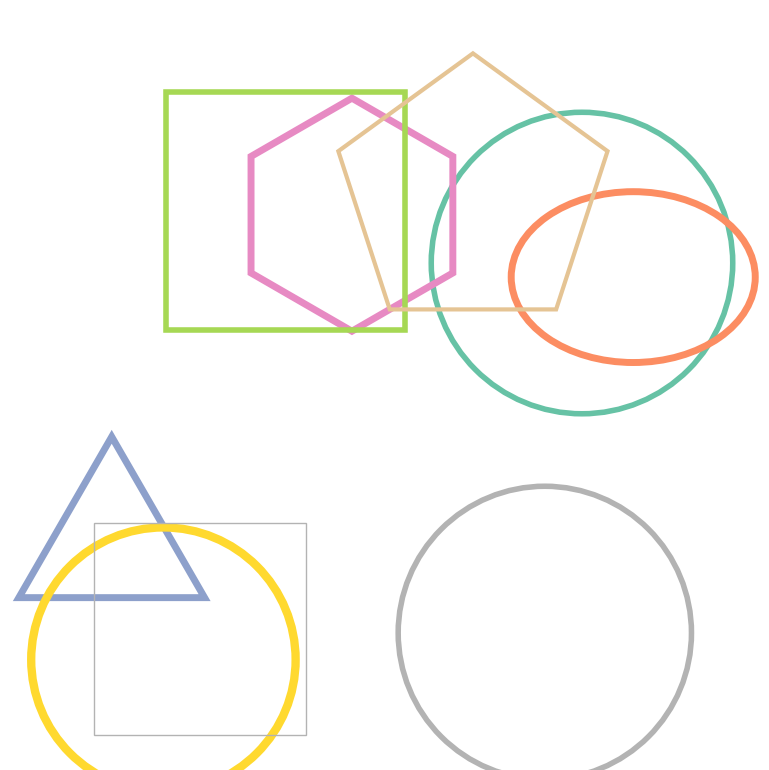[{"shape": "circle", "thickness": 2, "radius": 0.98, "center": [0.756, 0.658]}, {"shape": "oval", "thickness": 2.5, "radius": 0.79, "center": [0.822, 0.64]}, {"shape": "triangle", "thickness": 2.5, "radius": 0.7, "center": [0.145, 0.293]}, {"shape": "hexagon", "thickness": 2.5, "radius": 0.76, "center": [0.457, 0.721]}, {"shape": "square", "thickness": 2, "radius": 0.77, "center": [0.371, 0.726]}, {"shape": "circle", "thickness": 3, "radius": 0.86, "center": [0.212, 0.143]}, {"shape": "pentagon", "thickness": 1.5, "radius": 0.92, "center": [0.614, 0.747]}, {"shape": "circle", "thickness": 2, "radius": 0.95, "center": [0.708, 0.178]}, {"shape": "square", "thickness": 0.5, "radius": 0.69, "center": [0.26, 0.184]}]